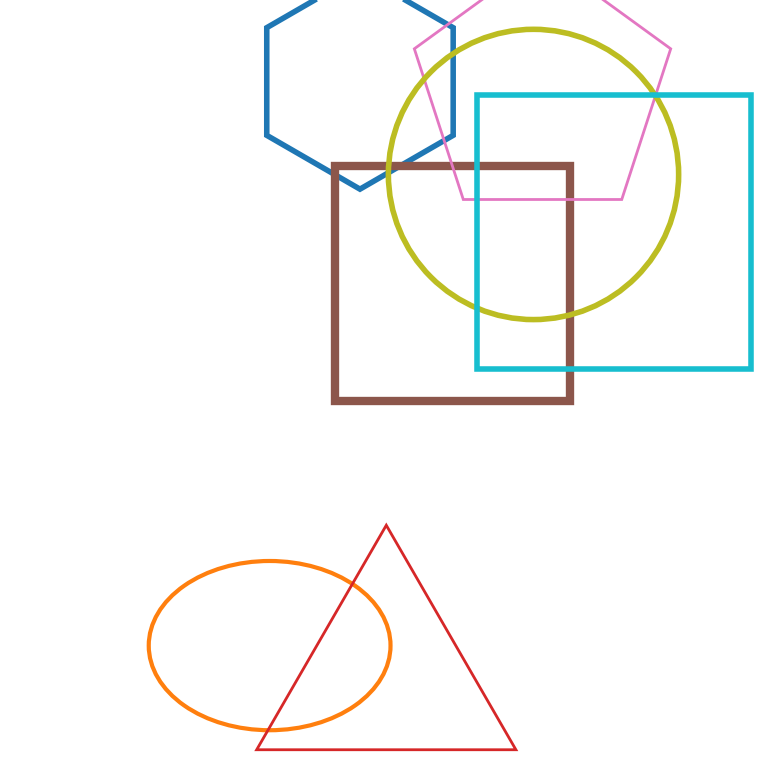[{"shape": "hexagon", "thickness": 2, "radius": 0.7, "center": [0.467, 0.894]}, {"shape": "oval", "thickness": 1.5, "radius": 0.78, "center": [0.35, 0.162]}, {"shape": "triangle", "thickness": 1, "radius": 0.97, "center": [0.502, 0.123]}, {"shape": "square", "thickness": 3, "radius": 0.76, "center": [0.587, 0.632]}, {"shape": "pentagon", "thickness": 1, "radius": 0.88, "center": [0.705, 0.883]}, {"shape": "circle", "thickness": 2, "radius": 0.94, "center": [0.693, 0.773]}, {"shape": "square", "thickness": 2, "radius": 0.89, "center": [0.797, 0.699]}]